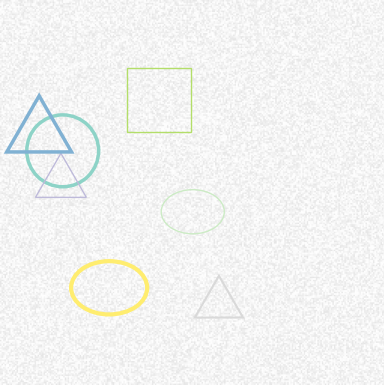[{"shape": "circle", "thickness": 2.5, "radius": 0.47, "center": [0.163, 0.608]}, {"shape": "triangle", "thickness": 1, "radius": 0.38, "center": [0.158, 0.525]}, {"shape": "triangle", "thickness": 2.5, "radius": 0.49, "center": [0.102, 0.654]}, {"shape": "square", "thickness": 1, "radius": 0.42, "center": [0.413, 0.74]}, {"shape": "triangle", "thickness": 1.5, "radius": 0.36, "center": [0.569, 0.211]}, {"shape": "oval", "thickness": 1, "radius": 0.41, "center": [0.501, 0.45]}, {"shape": "oval", "thickness": 3, "radius": 0.49, "center": [0.283, 0.252]}]